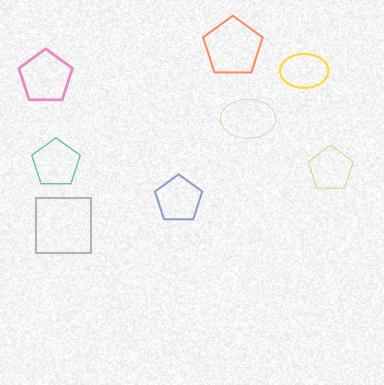[{"shape": "pentagon", "thickness": 1, "radius": 0.33, "center": [0.145, 0.576]}, {"shape": "pentagon", "thickness": 1.5, "radius": 0.41, "center": [0.605, 0.878]}, {"shape": "pentagon", "thickness": 1.5, "radius": 0.32, "center": [0.464, 0.483]}, {"shape": "pentagon", "thickness": 2, "radius": 0.37, "center": [0.119, 0.8]}, {"shape": "pentagon", "thickness": 0.5, "radius": 0.31, "center": [0.859, 0.561]}, {"shape": "oval", "thickness": 1.5, "radius": 0.31, "center": [0.79, 0.816]}, {"shape": "oval", "thickness": 0.5, "radius": 0.36, "center": [0.644, 0.691]}, {"shape": "square", "thickness": 1.5, "radius": 0.36, "center": [0.166, 0.414]}]